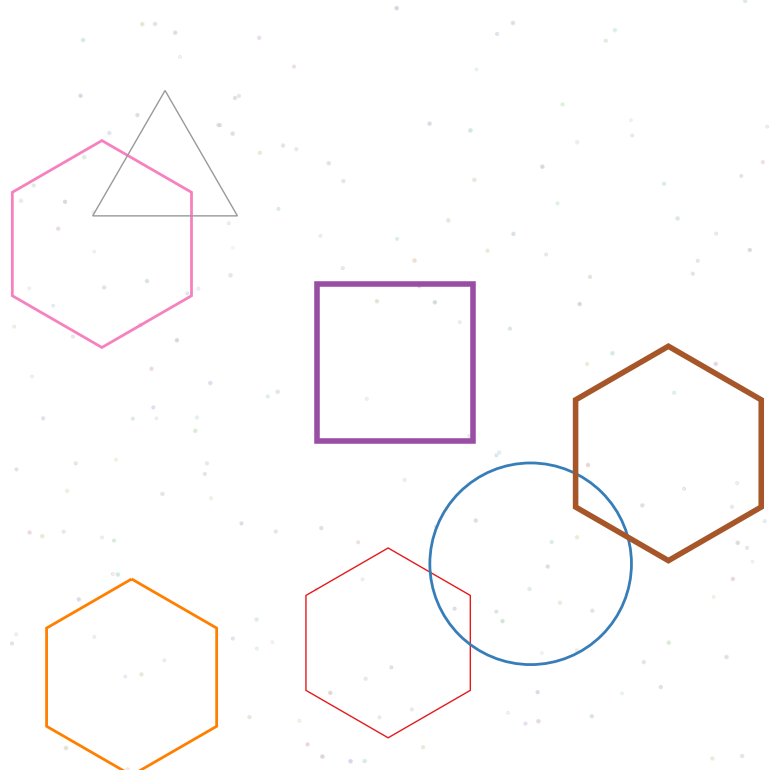[{"shape": "hexagon", "thickness": 0.5, "radius": 0.62, "center": [0.504, 0.165]}, {"shape": "circle", "thickness": 1, "radius": 0.65, "center": [0.689, 0.268]}, {"shape": "square", "thickness": 2, "radius": 0.51, "center": [0.513, 0.529]}, {"shape": "hexagon", "thickness": 1, "radius": 0.64, "center": [0.171, 0.121]}, {"shape": "hexagon", "thickness": 2, "radius": 0.7, "center": [0.868, 0.411]}, {"shape": "hexagon", "thickness": 1, "radius": 0.67, "center": [0.132, 0.683]}, {"shape": "triangle", "thickness": 0.5, "radius": 0.54, "center": [0.214, 0.774]}]